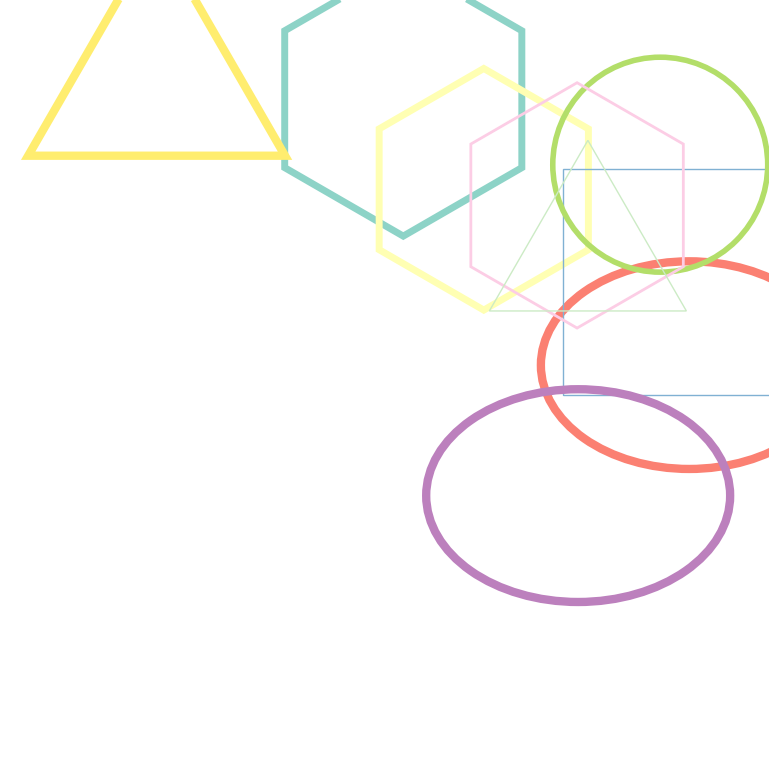[{"shape": "hexagon", "thickness": 2.5, "radius": 0.89, "center": [0.524, 0.871]}, {"shape": "hexagon", "thickness": 2.5, "radius": 0.78, "center": [0.628, 0.754]}, {"shape": "oval", "thickness": 3, "radius": 0.96, "center": [0.895, 0.526]}, {"shape": "square", "thickness": 0.5, "radius": 0.74, "center": [0.878, 0.634]}, {"shape": "circle", "thickness": 2, "radius": 0.7, "center": [0.857, 0.786]}, {"shape": "hexagon", "thickness": 1, "radius": 0.8, "center": [0.749, 0.733]}, {"shape": "oval", "thickness": 3, "radius": 0.99, "center": [0.751, 0.356]}, {"shape": "triangle", "thickness": 0.5, "radius": 0.74, "center": [0.763, 0.67]}, {"shape": "triangle", "thickness": 3, "radius": 0.96, "center": [0.203, 0.894]}]